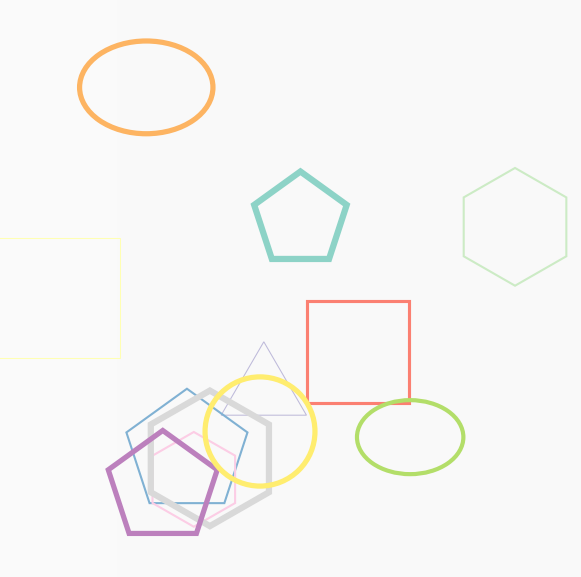[{"shape": "pentagon", "thickness": 3, "radius": 0.42, "center": [0.517, 0.618]}, {"shape": "square", "thickness": 0.5, "radius": 0.52, "center": [0.102, 0.483]}, {"shape": "triangle", "thickness": 0.5, "radius": 0.42, "center": [0.454, 0.323]}, {"shape": "square", "thickness": 1.5, "radius": 0.44, "center": [0.616, 0.389]}, {"shape": "pentagon", "thickness": 1, "radius": 0.55, "center": [0.322, 0.216]}, {"shape": "oval", "thickness": 2.5, "radius": 0.57, "center": [0.252, 0.848]}, {"shape": "oval", "thickness": 2, "radius": 0.46, "center": [0.706, 0.242]}, {"shape": "hexagon", "thickness": 1, "radius": 0.41, "center": [0.333, 0.169]}, {"shape": "hexagon", "thickness": 3, "radius": 0.59, "center": [0.361, 0.205]}, {"shape": "pentagon", "thickness": 2.5, "radius": 0.49, "center": [0.28, 0.155]}, {"shape": "hexagon", "thickness": 1, "radius": 0.51, "center": [0.886, 0.606]}, {"shape": "circle", "thickness": 2.5, "radius": 0.47, "center": [0.447, 0.252]}]